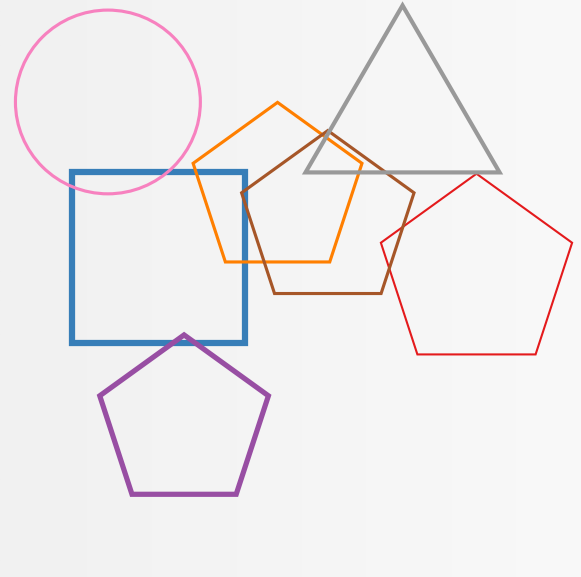[{"shape": "pentagon", "thickness": 1, "radius": 0.86, "center": [0.82, 0.525]}, {"shape": "square", "thickness": 3, "radius": 0.74, "center": [0.272, 0.553]}, {"shape": "pentagon", "thickness": 2.5, "radius": 0.76, "center": [0.317, 0.267]}, {"shape": "pentagon", "thickness": 1.5, "radius": 0.76, "center": [0.478, 0.669]}, {"shape": "pentagon", "thickness": 1.5, "radius": 0.78, "center": [0.564, 0.617]}, {"shape": "circle", "thickness": 1.5, "radius": 0.8, "center": [0.186, 0.823]}, {"shape": "triangle", "thickness": 2, "radius": 0.96, "center": [0.693, 0.797]}]